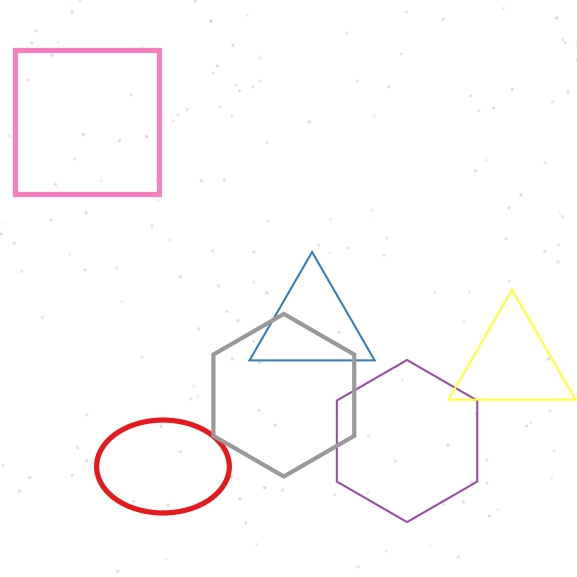[{"shape": "oval", "thickness": 2.5, "radius": 0.57, "center": [0.282, 0.191]}, {"shape": "triangle", "thickness": 1, "radius": 0.63, "center": [0.54, 0.438]}, {"shape": "hexagon", "thickness": 1, "radius": 0.7, "center": [0.705, 0.235]}, {"shape": "triangle", "thickness": 1, "radius": 0.63, "center": [0.887, 0.371]}, {"shape": "square", "thickness": 2.5, "radius": 0.62, "center": [0.151, 0.787]}, {"shape": "hexagon", "thickness": 2, "radius": 0.7, "center": [0.491, 0.315]}]